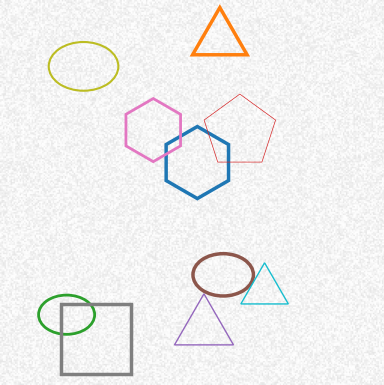[{"shape": "hexagon", "thickness": 2.5, "radius": 0.47, "center": [0.513, 0.578]}, {"shape": "triangle", "thickness": 2.5, "radius": 0.41, "center": [0.571, 0.899]}, {"shape": "oval", "thickness": 2, "radius": 0.36, "center": [0.173, 0.183]}, {"shape": "pentagon", "thickness": 0.5, "radius": 0.49, "center": [0.623, 0.658]}, {"shape": "triangle", "thickness": 1, "radius": 0.44, "center": [0.53, 0.148]}, {"shape": "oval", "thickness": 2.5, "radius": 0.39, "center": [0.58, 0.286]}, {"shape": "hexagon", "thickness": 2, "radius": 0.41, "center": [0.398, 0.662]}, {"shape": "square", "thickness": 2.5, "radius": 0.45, "center": [0.249, 0.12]}, {"shape": "oval", "thickness": 1.5, "radius": 0.45, "center": [0.217, 0.828]}, {"shape": "triangle", "thickness": 1, "radius": 0.36, "center": [0.687, 0.246]}]